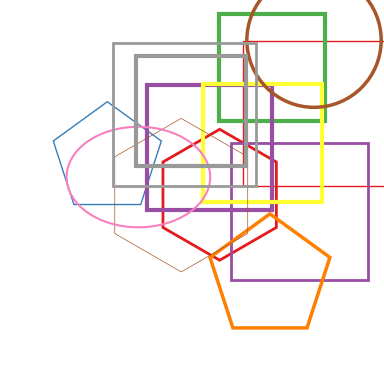[{"shape": "hexagon", "thickness": 2, "radius": 0.85, "center": [0.571, 0.494]}, {"shape": "square", "thickness": 1, "radius": 0.94, "center": [0.818, 0.705]}, {"shape": "pentagon", "thickness": 1, "radius": 0.74, "center": [0.279, 0.588]}, {"shape": "square", "thickness": 3, "radius": 0.69, "center": [0.707, 0.825]}, {"shape": "square", "thickness": 2, "radius": 0.89, "center": [0.779, 0.451]}, {"shape": "square", "thickness": 3, "radius": 0.81, "center": [0.544, 0.618]}, {"shape": "pentagon", "thickness": 2.5, "radius": 0.82, "center": [0.701, 0.281]}, {"shape": "square", "thickness": 3, "radius": 0.77, "center": [0.682, 0.628]}, {"shape": "circle", "thickness": 2.5, "radius": 0.87, "center": [0.816, 0.896]}, {"shape": "hexagon", "thickness": 0.5, "radius": 1.0, "center": [0.471, 0.493]}, {"shape": "oval", "thickness": 1.5, "radius": 0.93, "center": [0.359, 0.54]}, {"shape": "square", "thickness": 3, "radius": 0.72, "center": [0.496, 0.712]}, {"shape": "square", "thickness": 2, "radius": 0.93, "center": [0.478, 0.701]}]